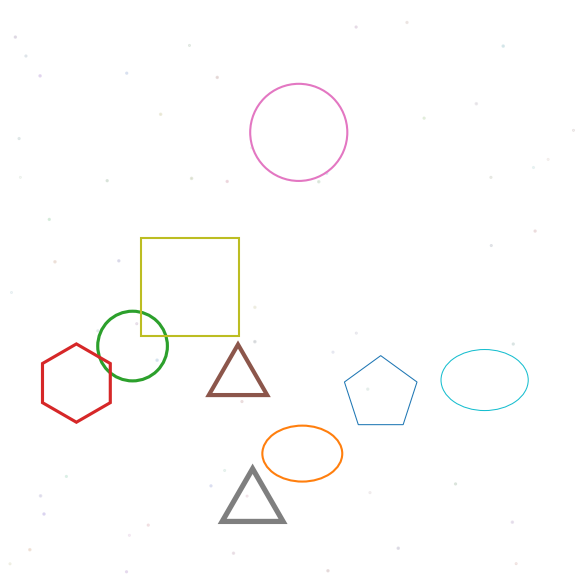[{"shape": "pentagon", "thickness": 0.5, "radius": 0.33, "center": [0.659, 0.317]}, {"shape": "oval", "thickness": 1, "radius": 0.35, "center": [0.523, 0.214]}, {"shape": "circle", "thickness": 1.5, "radius": 0.3, "center": [0.23, 0.4]}, {"shape": "hexagon", "thickness": 1.5, "radius": 0.34, "center": [0.132, 0.336]}, {"shape": "triangle", "thickness": 2, "radius": 0.29, "center": [0.412, 0.344]}, {"shape": "circle", "thickness": 1, "radius": 0.42, "center": [0.517, 0.77]}, {"shape": "triangle", "thickness": 2.5, "radius": 0.3, "center": [0.437, 0.127]}, {"shape": "square", "thickness": 1, "radius": 0.43, "center": [0.329, 0.502]}, {"shape": "oval", "thickness": 0.5, "radius": 0.38, "center": [0.839, 0.341]}]